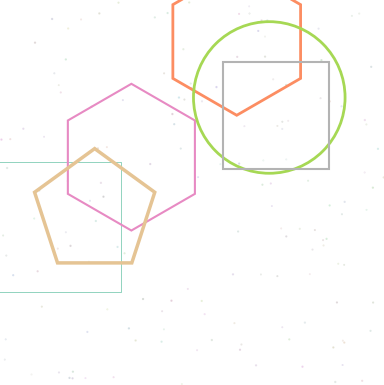[{"shape": "square", "thickness": 0.5, "radius": 0.84, "center": [0.147, 0.411]}, {"shape": "hexagon", "thickness": 2, "radius": 0.96, "center": [0.615, 0.892]}, {"shape": "hexagon", "thickness": 1.5, "radius": 0.95, "center": [0.341, 0.592]}, {"shape": "circle", "thickness": 2, "radius": 0.98, "center": [0.699, 0.747]}, {"shape": "pentagon", "thickness": 2.5, "radius": 0.82, "center": [0.246, 0.45]}, {"shape": "square", "thickness": 1.5, "radius": 0.69, "center": [0.717, 0.7]}]